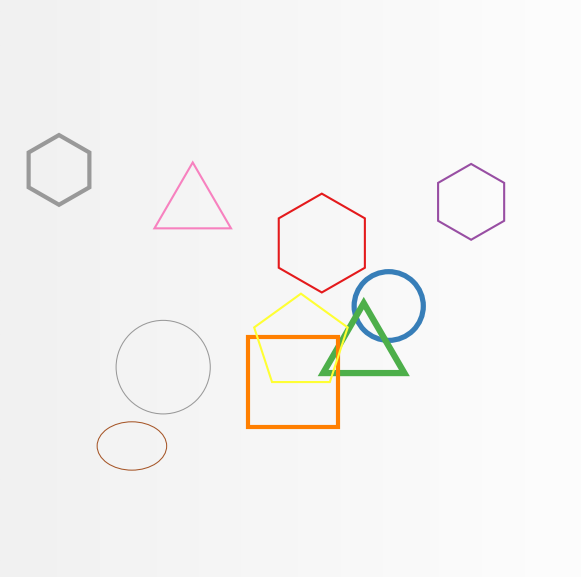[{"shape": "hexagon", "thickness": 1, "radius": 0.43, "center": [0.554, 0.578]}, {"shape": "circle", "thickness": 2.5, "radius": 0.3, "center": [0.669, 0.469]}, {"shape": "triangle", "thickness": 3, "radius": 0.4, "center": [0.626, 0.394]}, {"shape": "hexagon", "thickness": 1, "radius": 0.33, "center": [0.811, 0.65]}, {"shape": "square", "thickness": 2, "radius": 0.39, "center": [0.504, 0.337]}, {"shape": "pentagon", "thickness": 1, "radius": 0.42, "center": [0.518, 0.406]}, {"shape": "oval", "thickness": 0.5, "radius": 0.3, "center": [0.227, 0.227]}, {"shape": "triangle", "thickness": 1, "radius": 0.38, "center": [0.332, 0.642]}, {"shape": "circle", "thickness": 0.5, "radius": 0.41, "center": [0.281, 0.363]}, {"shape": "hexagon", "thickness": 2, "radius": 0.3, "center": [0.102, 0.705]}]